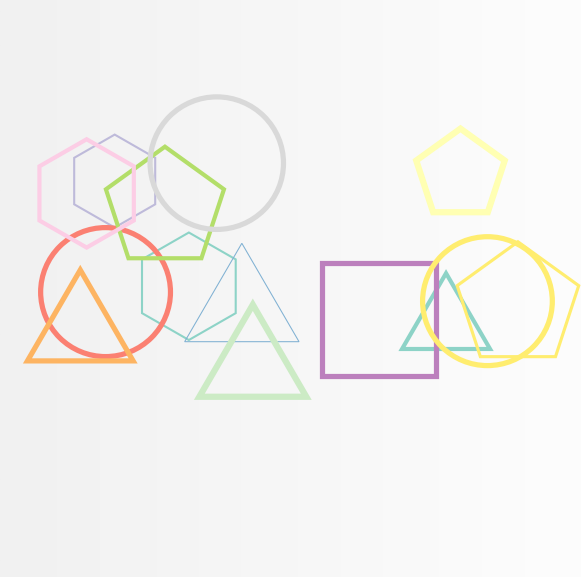[{"shape": "hexagon", "thickness": 1, "radius": 0.47, "center": [0.325, 0.503]}, {"shape": "triangle", "thickness": 2, "radius": 0.44, "center": [0.767, 0.439]}, {"shape": "pentagon", "thickness": 3, "radius": 0.4, "center": [0.792, 0.696]}, {"shape": "hexagon", "thickness": 1, "radius": 0.4, "center": [0.197, 0.686]}, {"shape": "circle", "thickness": 2.5, "radius": 0.56, "center": [0.182, 0.493]}, {"shape": "triangle", "thickness": 0.5, "radius": 0.57, "center": [0.416, 0.464]}, {"shape": "triangle", "thickness": 2.5, "radius": 0.52, "center": [0.138, 0.427]}, {"shape": "pentagon", "thickness": 2, "radius": 0.53, "center": [0.284, 0.638]}, {"shape": "hexagon", "thickness": 2, "radius": 0.47, "center": [0.149, 0.664]}, {"shape": "circle", "thickness": 2.5, "radius": 0.57, "center": [0.373, 0.717]}, {"shape": "square", "thickness": 2.5, "radius": 0.49, "center": [0.652, 0.446]}, {"shape": "triangle", "thickness": 3, "radius": 0.53, "center": [0.435, 0.365]}, {"shape": "circle", "thickness": 2.5, "radius": 0.56, "center": [0.839, 0.478]}, {"shape": "pentagon", "thickness": 1.5, "radius": 0.55, "center": [0.891, 0.471]}]